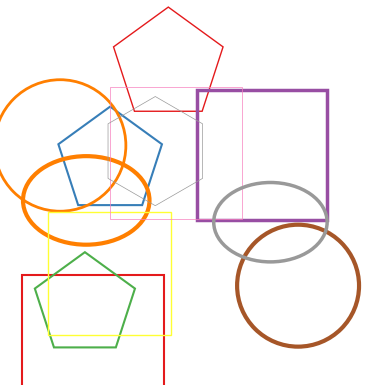[{"shape": "pentagon", "thickness": 1, "radius": 0.75, "center": [0.437, 0.832]}, {"shape": "square", "thickness": 1.5, "radius": 0.92, "center": [0.242, 0.103]}, {"shape": "pentagon", "thickness": 1.5, "radius": 0.71, "center": [0.286, 0.582]}, {"shape": "pentagon", "thickness": 1.5, "radius": 0.68, "center": [0.221, 0.208]}, {"shape": "square", "thickness": 2.5, "radius": 0.85, "center": [0.68, 0.597]}, {"shape": "circle", "thickness": 2, "radius": 0.85, "center": [0.156, 0.622]}, {"shape": "oval", "thickness": 3, "radius": 0.82, "center": [0.224, 0.479]}, {"shape": "square", "thickness": 1, "radius": 0.8, "center": [0.285, 0.29]}, {"shape": "circle", "thickness": 3, "radius": 0.79, "center": [0.774, 0.258]}, {"shape": "square", "thickness": 0.5, "radius": 0.86, "center": [0.457, 0.603]}, {"shape": "oval", "thickness": 2.5, "radius": 0.74, "center": [0.702, 0.423]}, {"shape": "hexagon", "thickness": 0.5, "radius": 0.71, "center": [0.403, 0.608]}]